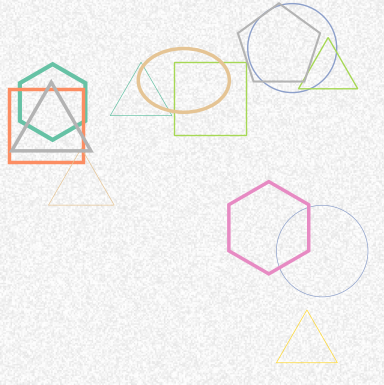[{"shape": "hexagon", "thickness": 3, "radius": 0.49, "center": [0.137, 0.735]}, {"shape": "triangle", "thickness": 0.5, "radius": 0.46, "center": [0.366, 0.746]}, {"shape": "square", "thickness": 2.5, "radius": 0.48, "center": [0.119, 0.674]}, {"shape": "circle", "thickness": 1, "radius": 0.58, "center": [0.759, 0.875]}, {"shape": "circle", "thickness": 0.5, "radius": 0.59, "center": [0.837, 0.348]}, {"shape": "hexagon", "thickness": 2.5, "radius": 0.6, "center": [0.698, 0.408]}, {"shape": "square", "thickness": 1, "radius": 0.47, "center": [0.546, 0.744]}, {"shape": "triangle", "thickness": 1, "radius": 0.44, "center": [0.852, 0.814]}, {"shape": "triangle", "thickness": 0.5, "radius": 0.46, "center": [0.797, 0.104]}, {"shape": "oval", "thickness": 2.5, "radius": 0.59, "center": [0.477, 0.791]}, {"shape": "triangle", "thickness": 0.5, "radius": 0.49, "center": [0.211, 0.516]}, {"shape": "triangle", "thickness": 2.5, "radius": 0.59, "center": [0.133, 0.668]}, {"shape": "pentagon", "thickness": 1.5, "radius": 0.56, "center": [0.725, 0.879]}]